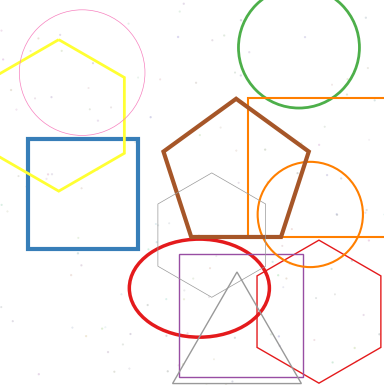[{"shape": "hexagon", "thickness": 1, "radius": 0.93, "center": [0.828, 0.191]}, {"shape": "oval", "thickness": 2.5, "radius": 0.91, "center": [0.518, 0.252]}, {"shape": "square", "thickness": 3, "radius": 0.71, "center": [0.216, 0.496]}, {"shape": "circle", "thickness": 2, "radius": 0.79, "center": [0.777, 0.876]}, {"shape": "square", "thickness": 1, "radius": 0.8, "center": [0.626, 0.18]}, {"shape": "square", "thickness": 1.5, "radius": 0.9, "center": [0.825, 0.565]}, {"shape": "circle", "thickness": 1.5, "radius": 0.68, "center": [0.806, 0.443]}, {"shape": "hexagon", "thickness": 2, "radius": 0.98, "center": [0.153, 0.7]}, {"shape": "pentagon", "thickness": 3, "radius": 0.99, "center": [0.613, 0.545]}, {"shape": "circle", "thickness": 0.5, "radius": 0.82, "center": [0.213, 0.811]}, {"shape": "triangle", "thickness": 1, "radius": 0.97, "center": [0.616, 0.1]}, {"shape": "hexagon", "thickness": 0.5, "radius": 0.81, "center": [0.55, 0.389]}]